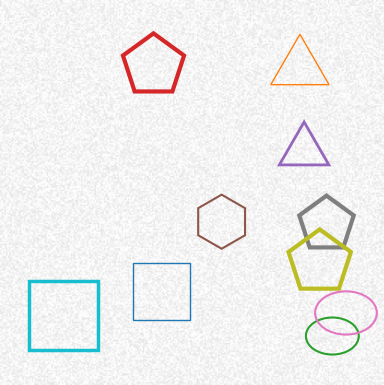[{"shape": "square", "thickness": 1, "radius": 0.37, "center": [0.419, 0.243]}, {"shape": "triangle", "thickness": 1, "radius": 0.44, "center": [0.779, 0.824]}, {"shape": "oval", "thickness": 1.5, "radius": 0.34, "center": [0.863, 0.127]}, {"shape": "pentagon", "thickness": 3, "radius": 0.42, "center": [0.399, 0.83]}, {"shape": "triangle", "thickness": 2, "radius": 0.37, "center": [0.79, 0.609]}, {"shape": "hexagon", "thickness": 1.5, "radius": 0.35, "center": [0.576, 0.424]}, {"shape": "oval", "thickness": 1.5, "radius": 0.4, "center": [0.899, 0.187]}, {"shape": "pentagon", "thickness": 3, "radius": 0.37, "center": [0.848, 0.417]}, {"shape": "pentagon", "thickness": 3, "radius": 0.43, "center": [0.83, 0.319]}, {"shape": "square", "thickness": 2.5, "radius": 0.45, "center": [0.164, 0.182]}]